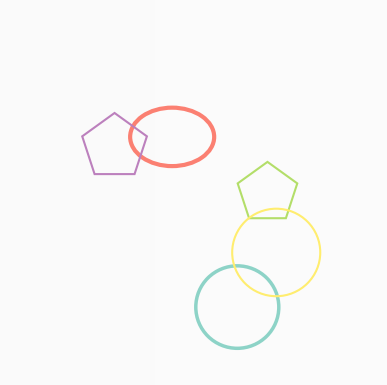[{"shape": "circle", "thickness": 2.5, "radius": 0.54, "center": [0.612, 0.202]}, {"shape": "oval", "thickness": 3, "radius": 0.54, "center": [0.444, 0.644]}, {"shape": "pentagon", "thickness": 1.5, "radius": 0.4, "center": [0.69, 0.499]}, {"shape": "pentagon", "thickness": 1.5, "radius": 0.44, "center": [0.296, 0.619]}, {"shape": "circle", "thickness": 1.5, "radius": 0.57, "center": [0.713, 0.344]}]